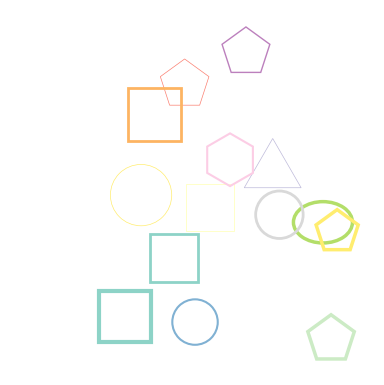[{"shape": "square", "thickness": 2, "radius": 0.31, "center": [0.452, 0.33]}, {"shape": "square", "thickness": 3, "radius": 0.33, "center": [0.324, 0.178]}, {"shape": "square", "thickness": 0.5, "radius": 0.31, "center": [0.546, 0.46]}, {"shape": "triangle", "thickness": 0.5, "radius": 0.43, "center": [0.708, 0.555]}, {"shape": "pentagon", "thickness": 0.5, "radius": 0.33, "center": [0.48, 0.78]}, {"shape": "circle", "thickness": 1.5, "radius": 0.3, "center": [0.507, 0.163]}, {"shape": "square", "thickness": 2, "radius": 0.35, "center": [0.401, 0.702]}, {"shape": "oval", "thickness": 2.5, "radius": 0.38, "center": [0.839, 0.423]}, {"shape": "hexagon", "thickness": 1.5, "radius": 0.34, "center": [0.598, 0.585]}, {"shape": "circle", "thickness": 2, "radius": 0.31, "center": [0.726, 0.442]}, {"shape": "pentagon", "thickness": 1, "radius": 0.33, "center": [0.639, 0.865]}, {"shape": "pentagon", "thickness": 2.5, "radius": 0.32, "center": [0.86, 0.119]}, {"shape": "pentagon", "thickness": 2.5, "radius": 0.29, "center": [0.876, 0.398]}, {"shape": "circle", "thickness": 0.5, "radius": 0.4, "center": [0.366, 0.493]}]